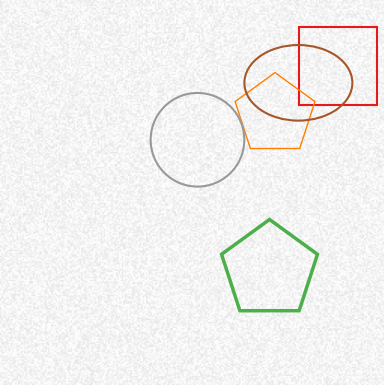[{"shape": "square", "thickness": 1.5, "radius": 0.51, "center": [0.878, 0.829]}, {"shape": "pentagon", "thickness": 2.5, "radius": 0.65, "center": [0.7, 0.299]}, {"shape": "pentagon", "thickness": 1, "radius": 0.54, "center": [0.714, 0.702]}, {"shape": "oval", "thickness": 1.5, "radius": 0.7, "center": [0.775, 0.785]}, {"shape": "circle", "thickness": 1.5, "radius": 0.61, "center": [0.513, 0.637]}]